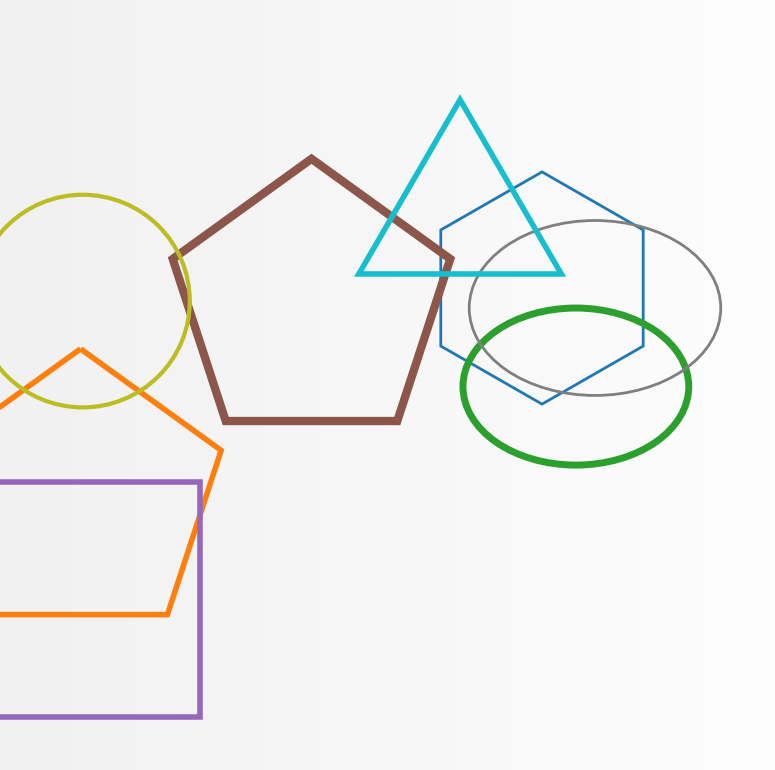[{"shape": "hexagon", "thickness": 1, "radius": 0.75, "center": [0.699, 0.626]}, {"shape": "pentagon", "thickness": 2, "radius": 0.95, "center": [0.104, 0.356]}, {"shape": "oval", "thickness": 2.5, "radius": 0.73, "center": [0.743, 0.498]}, {"shape": "square", "thickness": 2, "radius": 0.76, "center": [0.105, 0.221]}, {"shape": "pentagon", "thickness": 3, "radius": 0.94, "center": [0.402, 0.606]}, {"shape": "oval", "thickness": 1, "radius": 0.81, "center": [0.768, 0.6]}, {"shape": "circle", "thickness": 1.5, "radius": 0.69, "center": [0.107, 0.609]}, {"shape": "triangle", "thickness": 2, "radius": 0.75, "center": [0.594, 0.72]}]